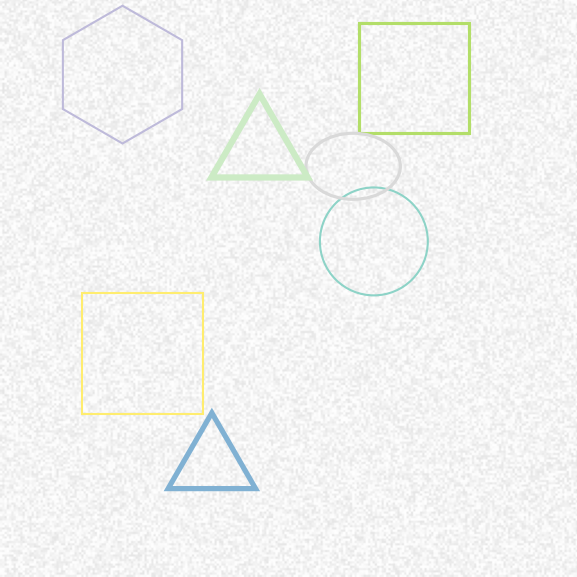[{"shape": "circle", "thickness": 1, "radius": 0.47, "center": [0.647, 0.581]}, {"shape": "hexagon", "thickness": 1, "radius": 0.6, "center": [0.212, 0.87]}, {"shape": "triangle", "thickness": 2.5, "radius": 0.44, "center": [0.367, 0.197]}, {"shape": "square", "thickness": 1.5, "radius": 0.48, "center": [0.717, 0.864]}, {"shape": "oval", "thickness": 1.5, "radius": 0.41, "center": [0.612, 0.711]}, {"shape": "triangle", "thickness": 3, "radius": 0.48, "center": [0.449, 0.74]}, {"shape": "square", "thickness": 1, "radius": 0.52, "center": [0.246, 0.388]}]